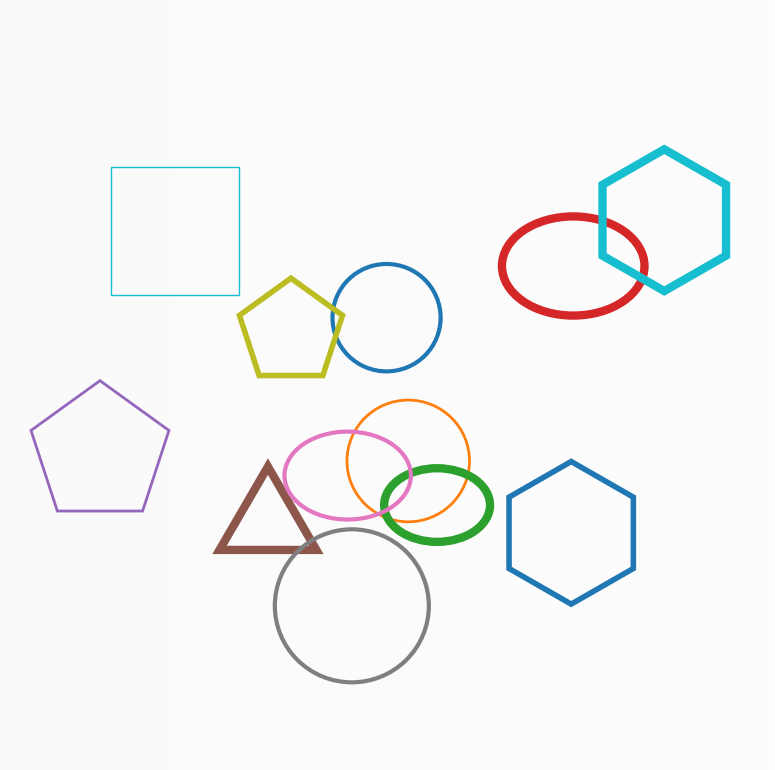[{"shape": "circle", "thickness": 1.5, "radius": 0.35, "center": [0.499, 0.587]}, {"shape": "hexagon", "thickness": 2, "radius": 0.46, "center": [0.737, 0.308]}, {"shape": "circle", "thickness": 1, "radius": 0.4, "center": [0.527, 0.401]}, {"shape": "oval", "thickness": 3, "radius": 0.34, "center": [0.564, 0.344]}, {"shape": "oval", "thickness": 3, "radius": 0.46, "center": [0.74, 0.655]}, {"shape": "pentagon", "thickness": 1, "radius": 0.47, "center": [0.129, 0.412]}, {"shape": "triangle", "thickness": 3, "radius": 0.36, "center": [0.346, 0.322]}, {"shape": "oval", "thickness": 1.5, "radius": 0.41, "center": [0.449, 0.382]}, {"shape": "circle", "thickness": 1.5, "radius": 0.5, "center": [0.454, 0.213]}, {"shape": "pentagon", "thickness": 2, "radius": 0.35, "center": [0.375, 0.569]}, {"shape": "hexagon", "thickness": 3, "radius": 0.46, "center": [0.857, 0.714]}, {"shape": "square", "thickness": 0.5, "radius": 0.41, "center": [0.226, 0.7]}]